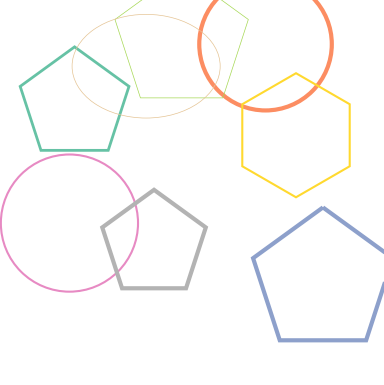[{"shape": "pentagon", "thickness": 2, "radius": 0.74, "center": [0.194, 0.73]}, {"shape": "circle", "thickness": 3, "radius": 0.86, "center": [0.69, 0.885]}, {"shape": "pentagon", "thickness": 3, "radius": 0.95, "center": [0.839, 0.27]}, {"shape": "circle", "thickness": 1.5, "radius": 0.89, "center": [0.18, 0.421]}, {"shape": "pentagon", "thickness": 0.5, "radius": 0.91, "center": [0.472, 0.893]}, {"shape": "hexagon", "thickness": 1.5, "radius": 0.81, "center": [0.769, 0.649]}, {"shape": "oval", "thickness": 0.5, "radius": 0.96, "center": [0.38, 0.828]}, {"shape": "pentagon", "thickness": 3, "radius": 0.71, "center": [0.4, 0.366]}]